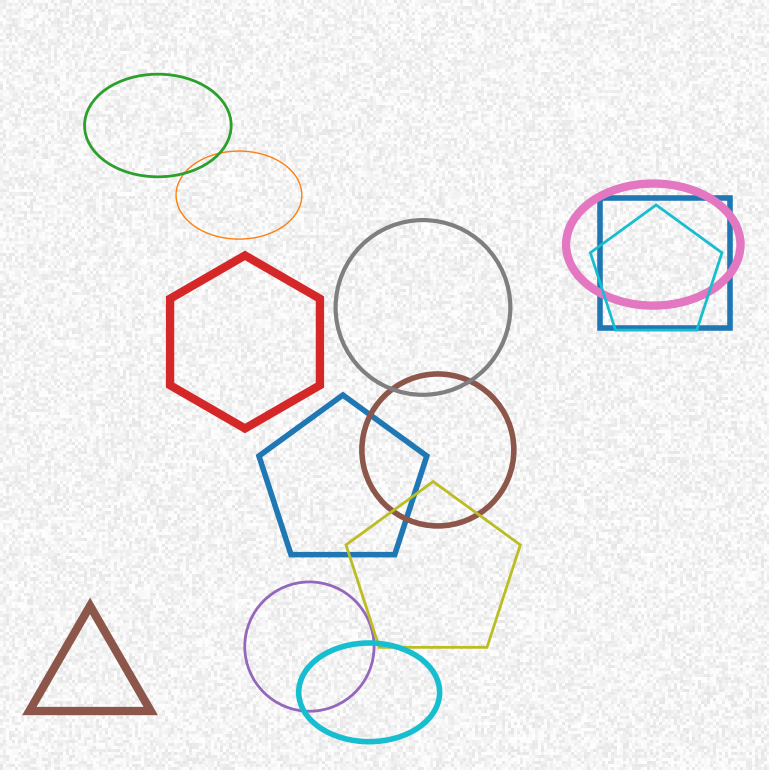[{"shape": "square", "thickness": 2, "radius": 0.42, "center": [0.863, 0.658]}, {"shape": "pentagon", "thickness": 2, "radius": 0.57, "center": [0.445, 0.372]}, {"shape": "oval", "thickness": 0.5, "radius": 0.41, "center": [0.31, 0.747]}, {"shape": "oval", "thickness": 1, "radius": 0.48, "center": [0.205, 0.837]}, {"shape": "hexagon", "thickness": 3, "radius": 0.56, "center": [0.318, 0.556]}, {"shape": "circle", "thickness": 1, "radius": 0.42, "center": [0.402, 0.16]}, {"shape": "circle", "thickness": 2, "radius": 0.49, "center": [0.569, 0.416]}, {"shape": "triangle", "thickness": 3, "radius": 0.46, "center": [0.117, 0.122]}, {"shape": "oval", "thickness": 3, "radius": 0.57, "center": [0.848, 0.682]}, {"shape": "circle", "thickness": 1.5, "radius": 0.57, "center": [0.549, 0.601]}, {"shape": "pentagon", "thickness": 1, "radius": 0.6, "center": [0.563, 0.256]}, {"shape": "oval", "thickness": 2, "radius": 0.46, "center": [0.479, 0.101]}, {"shape": "pentagon", "thickness": 1, "radius": 0.45, "center": [0.852, 0.644]}]